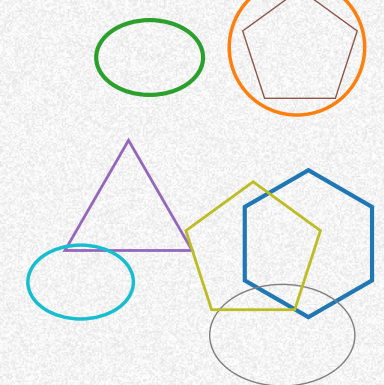[{"shape": "hexagon", "thickness": 3, "radius": 0.95, "center": [0.801, 0.367]}, {"shape": "circle", "thickness": 2.5, "radius": 0.88, "center": [0.771, 0.877]}, {"shape": "oval", "thickness": 3, "radius": 0.69, "center": [0.389, 0.851]}, {"shape": "triangle", "thickness": 2, "radius": 0.95, "center": [0.334, 0.445]}, {"shape": "pentagon", "thickness": 1, "radius": 0.78, "center": [0.779, 0.871]}, {"shape": "oval", "thickness": 1, "radius": 0.94, "center": [0.733, 0.129]}, {"shape": "pentagon", "thickness": 2, "radius": 0.92, "center": [0.658, 0.344]}, {"shape": "oval", "thickness": 2.5, "radius": 0.69, "center": [0.209, 0.267]}]